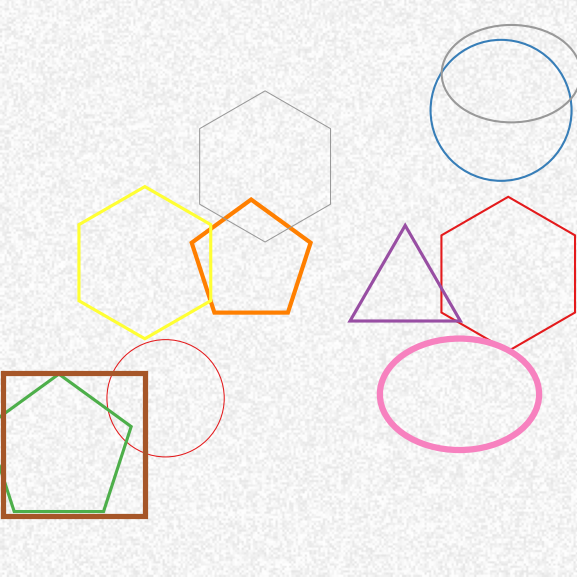[{"shape": "hexagon", "thickness": 1, "radius": 0.67, "center": [0.88, 0.525]}, {"shape": "circle", "thickness": 0.5, "radius": 0.51, "center": [0.287, 0.309]}, {"shape": "circle", "thickness": 1, "radius": 0.61, "center": [0.868, 0.808]}, {"shape": "pentagon", "thickness": 1.5, "radius": 0.66, "center": [0.102, 0.22]}, {"shape": "triangle", "thickness": 1.5, "radius": 0.55, "center": [0.702, 0.498]}, {"shape": "pentagon", "thickness": 2, "radius": 0.54, "center": [0.435, 0.545]}, {"shape": "hexagon", "thickness": 1.5, "radius": 0.66, "center": [0.251, 0.544]}, {"shape": "square", "thickness": 2.5, "radius": 0.62, "center": [0.129, 0.229]}, {"shape": "oval", "thickness": 3, "radius": 0.69, "center": [0.796, 0.316]}, {"shape": "oval", "thickness": 1, "radius": 0.6, "center": [0.885, 0.872]}, {"shape": "hexagon", "thickness": 0.5, "radius": 0.65, "center": [0.459, 0.711]}]